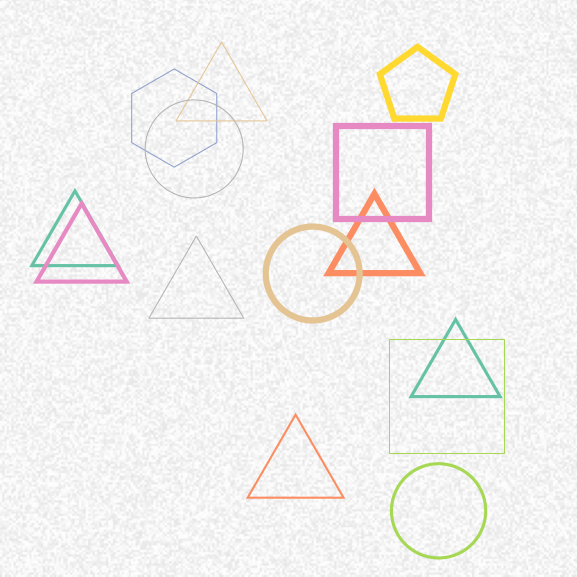[{"shape": "triangle", "thickness": 1.5, "radius": 0.45, "center": [0.789, 0.357]}, {"shape": "triangle", "thickness": 1.5, "radius": 0.43, "center": [0.13, 0.582]}, {"shape": "triangle", "thickness": 3, "radius": 0.46, "center": [0.648, 0.572]}, {"shape": "triangle", "thickness": 1, "radius": 0.48, "center": [0.512, 0.185]}, {"shape": "hexagon", "thickness": 0.5, "radius": 0.43, "center": [0.302, 0.795]}, {"shape": "square", "thickness": 3, "radius": 0.4, "center": [0.662, 0.7]}, {"shape": "triangle", "thickness": 2, "radius": 0.45, "center": [0.141, 0.557]}, {"shape": "circle", "thickness": 1.5, "radius": 0.41, "center": [0.759, 0.115]}, {"shape": "square", "thickness": 0.5, "radius": 0.5, "center": [0.773, 0.313]}, {"shape": "pentagon", "thickness": 3, "radius": 0.34, "center": [0.723, 0.849]}, {"shape": "triangle", "thickness": 0.5, "radius": 0.45, "center": [0.384, 0.835]}, {"shape": "circle", "thickness": 3, "radius": 0.41, "center": [0.541, 0.525]}, {"shape": "circle", "thickness": 0.5, "radius": 0.42, "center": [0.336, 0.741]}, {"shape": "triangle", "thickness": 0.5, "radius": 0.47, "center": [0.34, 0.496]}]